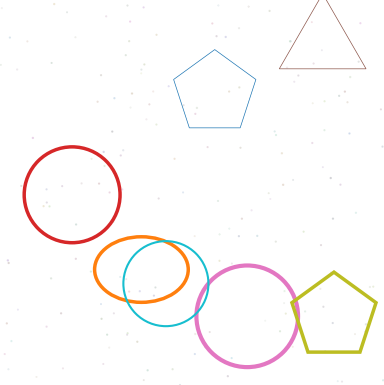[{"shape": "pentagon", "thickness": 0.5, "radius": 0.56, "center": [0.558, 0.759]}, {"shape": "oval", "thickness": 2.5, "radius": 0.61, "center": [0.367, 0.3]}, {"shape": "circle", "thickness": 2.5, "radius": 0.62, "center": [0.187, 0.494]}, {"shape": "triangle", "thickness": 0.5, "radius": 0.65, "center": [0.838, 0.886]}, {"shape": "circle", "thickness": 3, "radius": 0.66, "center": [0.642, 0.178]}, {"shape": "pentagon", "thickness": 2.5, "radius": 0.57, "center": [0.867, 0.178]}, {"shape": "circle", "thickness": 1.5, "radius": 0.55, "center": [0.431, 0.263]}]